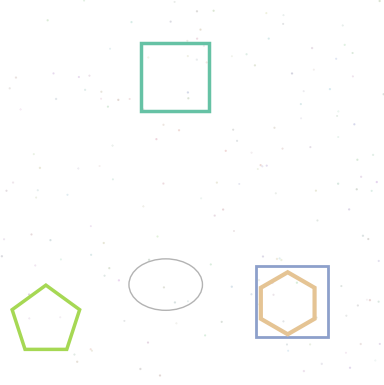[{"shape": "square", "thickness": 2.5, "radius": 0.44, "center": [0.455, 0.801]}, {"shape": "square", "thickness": 2, "radius": 0.46, "center": [0.758, 0.217]}, {"shape": "pentagon", "thickness": 2.5, "radius": 0.46, "center": [0.119, 0.167]}, {"shape": "hexagon", "thickness": 3, "radius": 0.4, "center": [0.747, 0.212]}, {"shape": "oval", "thickness": 1, "radius": 0.48, "center": [0.43, 0.261]}]